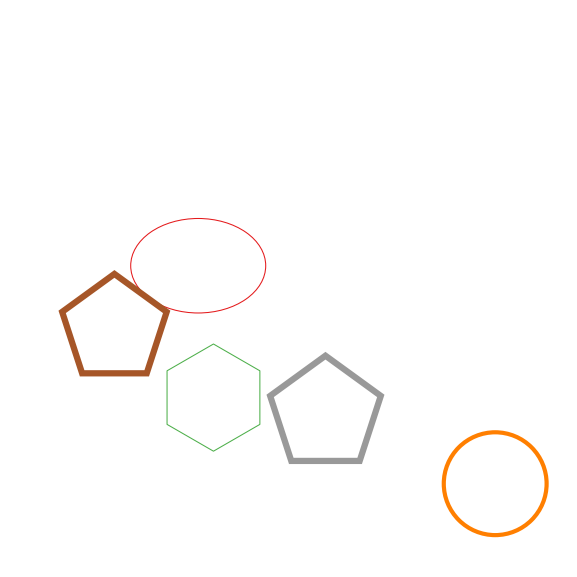[{"shape": "oval", "thickness": 0.5, "radius": 0.58, "center": [0.343, 0.539]}, {"shape": "hexagon", "thickness": 0.5, "radius": 0.46, "center": [0.37, 0.311]}, {"shape": "circle", "thickness": 2, "radius": 0.45, "center": [0.857, 0.162]}, {"shape": "pentagon", "thickness": 3, "radius": 0.48, "center": [0.198, 0.43]}, {"shape": "pentagon", "thickness": 3, "radius": 0.5, "center": [0.564, 0.282]}]